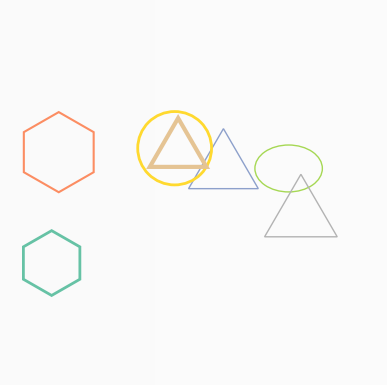[{"shape": "hexagon", "thickness": 2, "radius": 0.42, "center": [0.133, 0.317]}, {"shape": "hexagon", "thickness": 1.5, "radius": 0.52, "center": [0.152, 0.605]}, {"shape": "triangle", "thickness": 1, "radius": 0.52, "center": [0.577, 0.562]}, {"shape": "oval", "thickness": 1, "radius": 0.44, "center": [0.745, 0.562]}, {"shape": "circle", "thickness": 2, "radius": 0.48, "center": [0.451, 0.615]}, {"shape": "triangle", "thickness": 3, "radius": 0.42, "center": [0.46, 0.609]}, {"shape": "triangle", "thickness": 1, "radius": 0.54, "center": [0.777, 0.439]}]